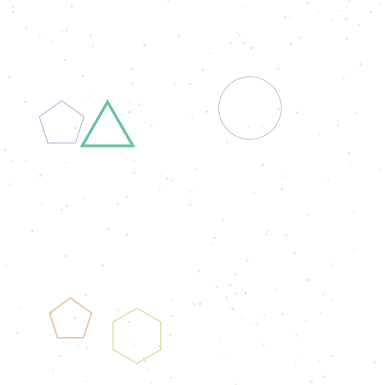[{"shape": "triangle", "thickness": 2, "radius": 0.38, "center": [0.279, 0.659]}, {"shape": "pentagon", "thickness": 0.5, "radius": 0.3, "center": [0.16, 0.678]}, {"shape": "hexagon", "thickness": 0.5, "radius": 0.36, "center": [0.356, 0.128]}, {"shape": "pentagon", "thickness": 1, "radius": 0.29, "center": [0.183, 0.169]}, {"shape": "circle", "thickness": 0.5, "radius": 0.41, "center": [0.649, 0.719]}]